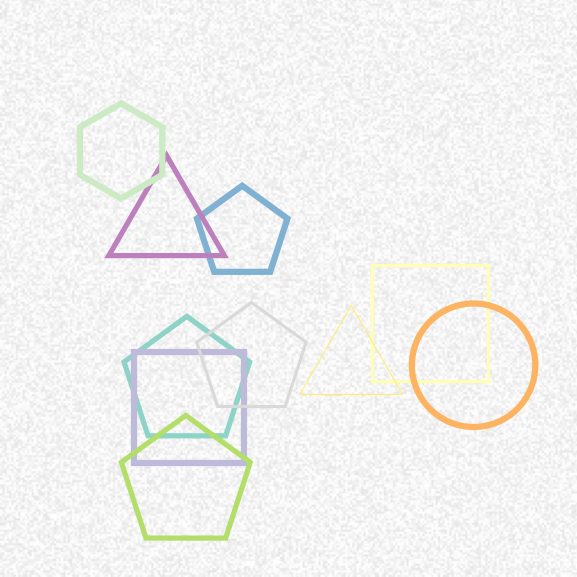[{"shape": "pentagon", "thickness": 2.5, "radius": 0.57, "center": [0.324, 0.337]}, {"shape": "square", "thickness": 1.5, "radius": 0.5, "center": [0.745, 0.44]}, {"shape": "square", "thickness": 3, "radius": 0.48, "center": [0.327, 0.293]}, {"shape": "pentagon", "thickness": 3, "radius": 0.41, "center": [0.419, 0.595]}, {"shape": "circle", "thickness": 3, "radius": 0.53, "center": [0.82, 0.367]}, {"shape": "pentagon", "thickness": 2.5, "radius": 0.59, "center": [0.322, 0.162]}, {"shape": "pentagon", "thickness": 1.5, "radius": 0.5, "center": [0.435, 0.376]}, {"shape": "triangle", "thickness": 2.5, "radius": 0.58, "center": [0.288, 0.614]}, {"shape": "hexagon", "thickness": 3, "radius": 0.41, "center": [0.21, 0.738]}, {"shape": "triangle", "thickness": 0.5, "radius": 0.51, "center": [0.608, 0.368]}]